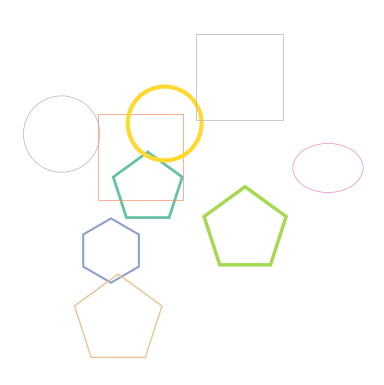[{"shape": "pentagon", "thickness": 2, "radius": 0.47, "center": [0.384, 0.511]}, {"shape": "square", "thickness": 0.5, "radius": 0.55, "center": [0.365, 0.592]}, {"shape": "hexagon", "thickness": 1.5, "radius": 0.42, "center": [0.288, 0.349]}, {"shape": "oval", "thickness": 0.5, "radius": 0.46, "center": [0.852, 0.564]}, {"shape": "pentagon", "thickness": 2.5, "radius": 0.56, "center": [0.637, 0.403]}, {"shape": "circle", "thickness": 3, "radius": 0.48, "center": [0.428, 0.679]}, {"shape": "pentagon", "thickness": 1, "radius": 0.6, "center": [0.307, 0.168]}, {"shape": "square", "thickness": 0.5, "radius": 0.56, "center": [0.622, 0.8]}, {"shape": "circle", "thickness": 0.5, "radius": 0.5, "center": [0.16, 0.652]}]